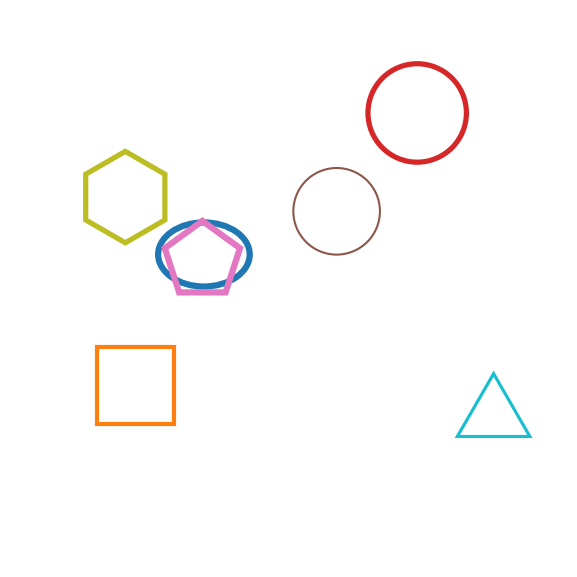[{"shape": "oval", "thickness": 3, "radius": 0.4, "center": [0.353, 0.558]}, {"shape": "square", "thickness": 2, "radius": 0.34, "center": [0.234, 0.332]}, {"shape": "circle", "thickness": 2.5, "radius": 0.43, "center": [0.722, 0.804]}, {"shape": "circle", "thickness": 1, "radius": 0.37, "center": [0.583, 0.633]}, {"shape": "pentagon", "thickness": 3, "radius": 0.34, "center": [0.35, 0.548]}, {"shape": "hexagon", "thickness": 2.5, "radius": 0.4, "center": [0.217, 0.658]}, {"shape": "triangle", "thickness": 1.5, "radius": 0.36, "center": [0.855, 0.28]}]